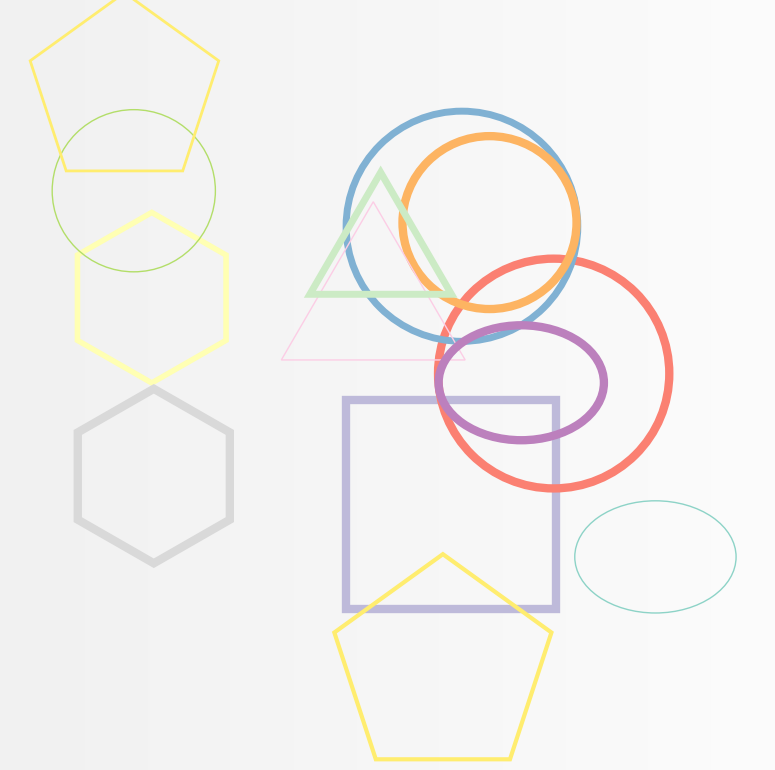[{"shape": "oval", "thickness": 0.5, "radius": 0.52, "center": [0.846, 0.277]}, {"shape": "hexagon", "thickness": 2, "radius": 0.55, "center": [0.196, 0.613]}, {"shape": "square", "thickness": 3, "radius": 0.68, "center": [0.582, 0.345]}, {"shape": "circle", "thickness": 3, "radius": 0.75, "center": [0.714, 0.515]}, {"shape": "circle", "thickness": 2.5, "radius": 0.75, "center": [0.596, 0.706]}, {"shape": "circle", "thickness": 3, "radius": 0.56, "center": [0.632, 0.711]}, {"shape": "circle", "thickness": 0.5, "radius": 0.53, "center": [0.173, 0.752]}, {"shape": "triangle", "thickness": 0.5, "radius": 0.68, "center": [0.482, 0.601]}, {"shape": "hexagon", "thickness": 3, "radius": 0.57, "center": [0.198, 0.382]}, {"shape": "oval", "thickness": 3, "radius": 0.53, "center": [0.673, 0.503]}, {"shape": "triangle", "thickness": 2.5, "radius": 0.53, "center": [0.491, 0.671]}, {"shape": "pentagon", "thickness": 1.5, "radius": 0.74, "center": [0.571, 0.133]}, {"shape": "pentagon", "thickness": 1, "radius": 0.64, "center": [0.161, 0.882]}]